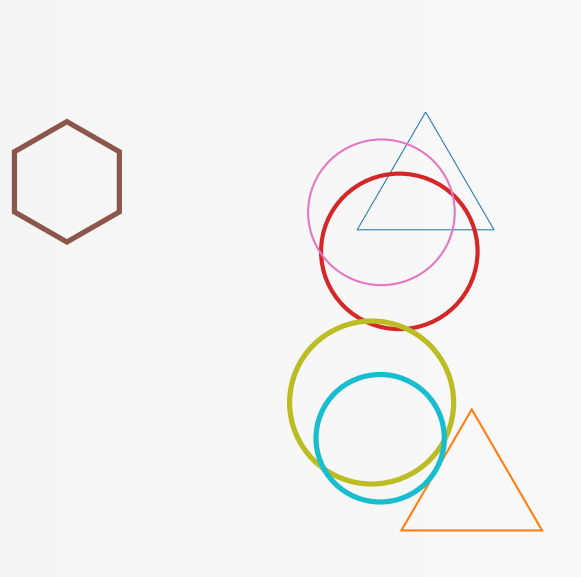[{"shape": "triangle", "thickness": 0.5, "radius": 0.68, "center": [0.732, 0.669]}, {"shape": "triangle", "thickness": 1, "radius": 0.7, "center": [0.812, 0.15]}, {"shape": "circle", "thickness": 2, "radius": 0.67, "center": [0.687, 0.564]}, {"shape": "hexagon", "thickness": 2.5, "radius": 0.52, "center": [0.115, 0.684]}, {"shape": "circle", "thickness": 1, "radius": 0.63, "center": [0.656, 0.631]}, {"shape": "circle", "thickness": 2.5, "radius": 0.71, "center": [0.639, 0.302]}, {"shape": "circle", "thickness": 2.5, "radius": 0.55, "center": [0.654, 0.24]}]